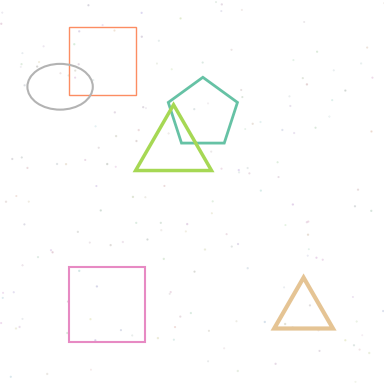[{"shape": "pentagon", "thickness": 2, "radius": 0.47, "center": [0.527, 0.705]}, {"shape": "square", "thickness": 1, "radius": 0.44, "center": [0.267, 0.842]}, {"shape": "square", "thickness": 1.5, "radius": 0.49, "center": [0.278, 0.209]}, {"shape": "triangle", "thickness": 2.5, "radius": 0.57, "center": [0.451, 0.614]}, {"shape": "triangle", "thickness": 3, "radius": 0.44, "center": [0.788, 0.191]}, {"shape": "oval", "thickness": 1.5, "radius": 0.42, "center": [0.156, 0.775]}]